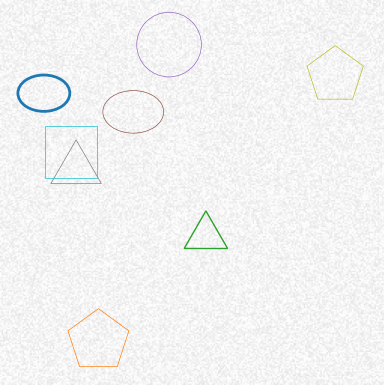[{"shape": "oval", "thickness": 2, "radius": 0.34, "center": [0.114, 0.758]}, {"shape": "pentagon", "thickness": 0.5, "radius": 0.42, "center": [0.256, 0.115]}, {"shape": "triangle", "thickness": 1, "radius": 0.33, "center": [0.535, 0.387]}, {"shape": "circle", "thickness": 0.5, "radius": 0.42, "center": [0.439, 0.884]}, {"shape": "oval", "thickness": 0.5, "radius": 0.4, "center": [0.346, 0.709]}, {"shape": "triangle", "thickness": 0.5, "radius": 0.38, "center": [0.198, 0.561]}, {"shape": "pentagon", "thickness": 0.5, "radius": 0.38, "center": [0.871, 0.805]}, {"shape": "square", "thickness": 0.5, "radius": 0.34, "center": [0.185, 0.605]}]